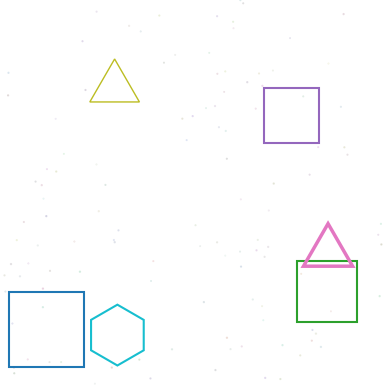[{"shape": "square", "thickness": 1.5, "radius": 0.49, "center": [0.121, 0.144]}, {"shape": "square", "thickness": 1.5, "radius": 0.39, "center": [0.849, 0.243]}, {"shape": "square", "thickness": 1.5, "radius": 0.36, "center": [0.757, 0.701]}, {"shape": "triangle", "thickness": 2.5, "radius": 0.37, "center": [0.852, 0.345]}, {"shape": "triangle", "thickness": 1, "radius": 0.37, "center": [0.298, 0.772]}, {"shape": "hexagon", "thickness": 1.5, "radius": 0.39, "center": [0.305, 0.13]}]